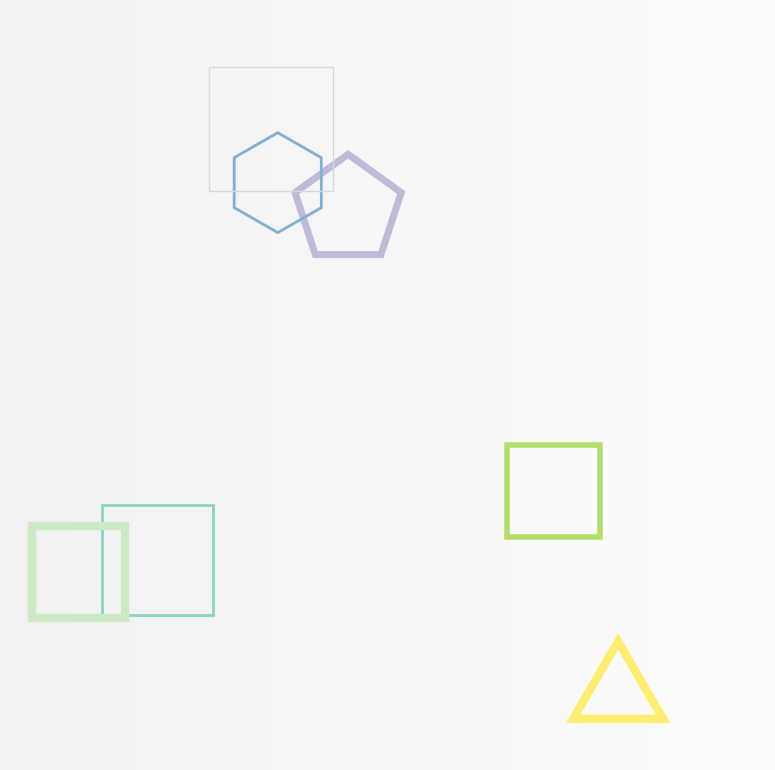[{"shape": "square", "thickness": 1, "radius": 0.36, "center": [0.203, 0.273]}, {"shape": "pentagon", "thickness": 2.5, "radius": 0.36, "center": [0.449, 0.728]}, {"shape": "hexagon", "thickness": 1, "radius": 0.32, "center": [0.358, 0.763]}, {"shape": "square", "thickness": 2, "radius": 0.3, "center": [0.714, 0.362]}, {"shape": "square", "thickness": 0.5, "radius": 0.4, "center": [0.35, 0.832]}, {"shape": "square", "thickness": 3, "radius": 0.3, "center": [0.101, 0.257]}, {"shape": "triangle", "thickness": 3, "radius": 0.33, "center": [0.798, 0.1]}]